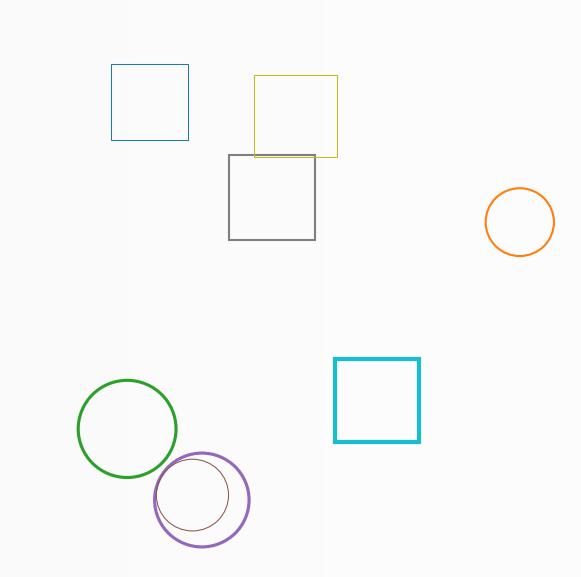[{"shape": "square", "thickness": 0.5, "radius": 0.33, "center": [0.258, 0.822]}, {"shape": "circle", "thickness": 1, "radius": 0.29, "center": [0.894, 0.614]}, {"shape": "circle", "thickness": 1.5, "radius": 0.42, "center": [0.219, 0.256]}, {"shape": "circle", "thickness": 1.5, "radius": 0.41, "center": [0.347, 0.133]}, {"shape": "circle", "thickness": 0.5, "radius": 0.31, "center": [0.331, 0.142]}, {"shape": "square", "thickness": 1, "radius": 0.37, "center": [0.467, 0.657]}, {"shape": "square", "thickness": 0.5, "radius": 0.36, "center": [0.508, 0.798]}, {"shape": "square", "thickness": 2, "radius": 0.36, "center": [0.649, 0.306]}]